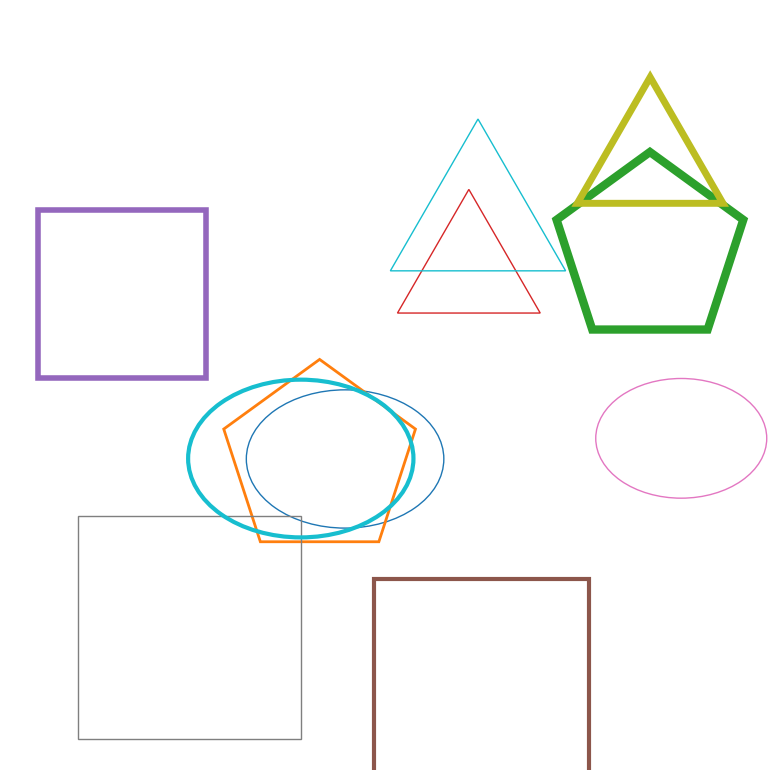[{"shape": "oval", "thickness": 0.5, "radius": 0.64, "center": [0.448, 0.404]}, {"shape": "pentagon", "thickness": 1, "radius": 0.65, "center": [0.415, 0.402]}, {"shape": "pentagon", "thickness": 3, "radius": 0.64, "center": [0.844, 0.675]}, {"shape": "triangle", "thickness": 0.5, "radius": 0.54, "center": [0.609, 0.647]}, {"shape": "square", "thickness": 2, "radius": 0.55, "center": [0.158, 0.618]}, {"shape": "square", "thickness": 1.5, "radius": 0.7, "center": [0.626, 0.109]}, {"shape": "oval", "thickness": 0.5, "radius": 0.56, "center": [0.885, 0.431]}, {"shape": "square", "thickness": 0.5, "radius": 0.72, "center": [0.246, 0.185]}, {"shape": "triangle", "thickness": 2.5, "radius": 0.55, "center": [0.844, 0.791]}, {"shape": "triangle", "thickness": 0.5, "radius": 0.66, "center": [0.621, 0.714]}, {"shape": "oval", "thickness": 1.5, "radius": 0.73, "center": [0.391, 0.405]}]